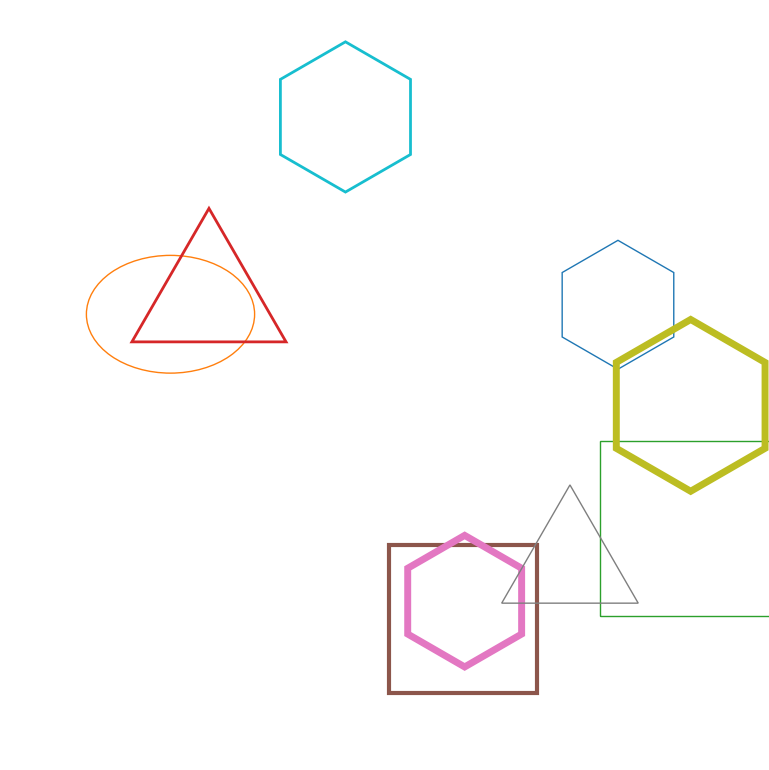[{"shape": "hexagon", "thickness": 0.5, "radius": 0.42, "center": [0.803, 0.604]}, {"shape": "oval", "thickness": 0.5, "radius": 0.55, "center": [0.221, 0.592]}, {"shape": "square", "thickness": 0.5, "radius": 0.57, "center": [0.893, 0.313]}, {"shape": "triangle", "thickness": 1, "radius": 0.58, "center": [0.271, 0.614]}, {"shape": "square", "thickness": 1.5, "radius": 0.48, "center": [0.601, 0.196]}, {"shape": "hexagon", "thickness": 2.5, "radius": 0.43, "center": [0.603, 0.219]}, {"shape": "triangle", "thickness": 0.5, "radius": 0.51, "center": [0.74, 0.268]}, {"shape": "hexagon", "thickness": 2.5, "radius": 0.56, "center": [0.897, 0.474]}, {"shape": "hexagon", "thickness": 1, "radius": 0.49, "center": [0.449, 0.848]}]